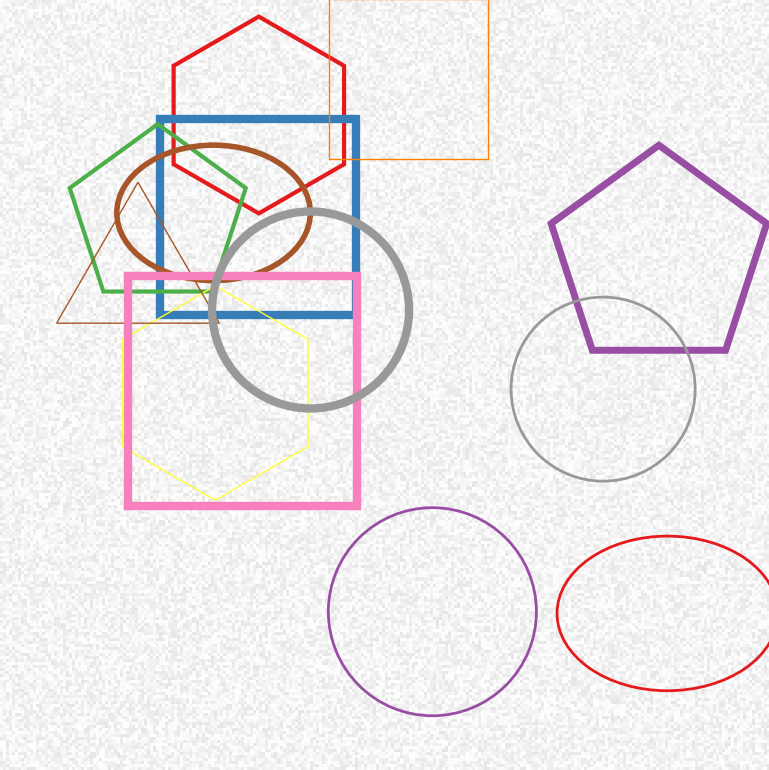[{"shape": "oval", "thickness": 1, "radius": 0.72, "center": [0.867, 0.203]}, {"shape": "hexagon", "thickness": 1.5, "radius": 0.64, "center": [0.336, 0.851]}, {"shape": "square", "thickness": 3, "radius": 0.64, "center": [0.335, 0.718]}, {"shape": "pentagon", "thickness": 1.5, "radius": 0.6, "center": [0.205, 0.719]}, {"shape": "circle", "thickness": 1, "radius": 0.68, "center": [0.562, 0.206]}, {"shape": "pentagon", "thickness": 2.5, "radius": 0.74, "center": [0.856, 0.664]}, {"shape": "square", "thickness": 0.5, "radius": 0.52, "center": [0.531, 0.897]}, {"shape": "hexagon", "thickness": 0.5, "radius": 0.7, "center": [0.279, 0.49]}, {"shape": "triangle", "thickness": 0.5, "radius": 0.61, "center": [0.179, 0.641]}, {"shape": "oval", "thickness": 2, "radius": 0.63, "center": [0.277, 0.724]}, {"shape": "square", "thickness": 3, "radius": 0.75, "center": [0.315, 0.492]}, {"shape": "circle", "thickness": 1, "radius": 0.6, "center": [0.783, 0.495]}, {"shape": "circle", "thickness": 3, "radius": 0.64, "center": [0.403, 0.597]}]